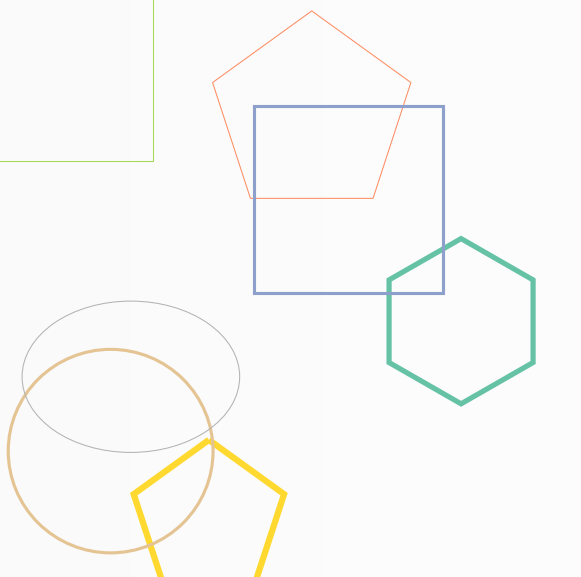[{"shape": "hexagon", "thickness": 2.5, "radius": 0.72, "center": [0.793, 0.443]}, {"shape": "pentagon", "thickness": 0.5, "radius": 0.9, "center": [0.536, 0.801]}, {"shape": "square", "thickness": 1.5, "radius": 0.81, "center": [0.599, 0.654]}, {"shape": "square", "thickness": 0.5, "radius": 0.78, "center": [0.107, 0.875]}, {"shape": "pentagon", "thickness": 3, "radius": 0.68, "center": [0.359, 0.101]}, {"shape": "circle", "thickness": 1.5, "radius": 0.88, "center": [0.19, 0.218]}, {"shape": "oval", "thickness": 0.5, "radius": 0.94, "center": [0.225, 0.347]}]